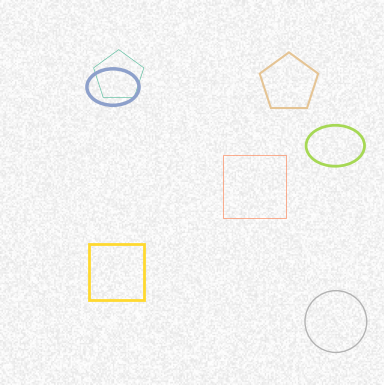[{"shape": "pentagon", "thickness": 0.5, "radius": 0.34, "center": [0.308, 0.803]}, {"shape": "square", "thickness": 0.5, "radius": 0.41, "center": [0.662, 0.515]}, {"shape": "oval", "thickness": 2.5, "radius": 0.34, "center": [0.293, 0.774]}, {"shape": "oval", "thickness": 2, "radius": 0.38, "center": [0.871, 0.621]}, {"shape": "square", "thickness": 2, "radius": 0.36, "center": [0.302, 0.294]}, {"shape": "pentagon", "thickness": 1.5, "radius": 0.4, "center": [0.751, 0.784]}, {"shape": "circle", "thickness": 1, "radius": 0.4, "center": [0.872, 0.165]}]